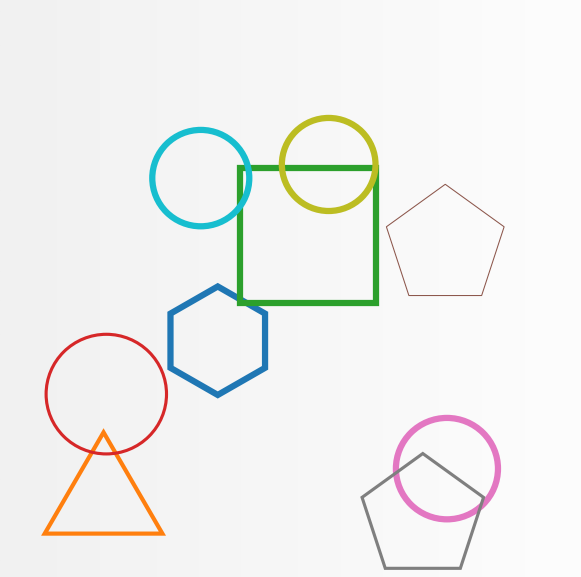[{"shape": "hexagon", "thickness": 3, "radius": 0.47, "center": [0.375, 0.409]}, {"shape": "triangle", "thickness": 2, "radius": 0.58, "center": [0.178, 0.134]}, {"shape": "square", "thickness": 3, "radius": 0.59, "center": [0.53, 0.591]}, {"shape": "circle", "thickness": 1.5, "radius": 0.52, "center": [0.183, 0.317]}, {"shape": "pentagon", "thickness": 0.5, "radius": 0.53, "center": [0.766, 0.574]}, {"shape": "circle", "thickness": 3, "radius": 0.44, "center": [0.769, 0.188]}, {"shape": "pentagon", "thickness": 1.5, "radius": 0.55, "center": [0.727, 0.104]}, {"shape": "circle", "thickness": 3, "radius": 0.4, "center": [0.565, 0.714]}, {"shape": "circle", "thickness": 3, "radius": 0.42, "center": [0.345, 0.691]}]